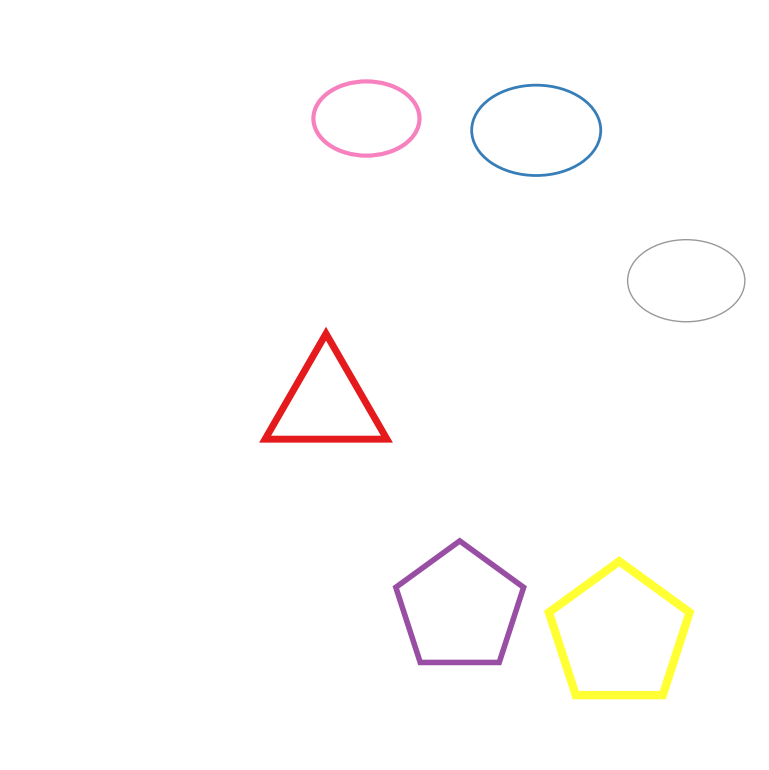[{"shape": "triangle", "thickness": 2.5, "radius": 0.46, "center": [0.423, 0.475]}, {"shape": "oval", "thickness": 1, "radius": 0.42, "center": [0.696, 0.831]}, {"shape": "pentagon", "thickness": 2, "radius": 0.44, "center": [0.597, 0.21]}, {"shape": "pentagon", "thickness": 3, "radius": 0.48, "center": [0.804, 0.175]}, {"shape": "oval", "thickness": 1.5, "radius": 0.34, "center": [0.476, 0.846]}, {"shape": "oval", "thickness": 0.5, "radius": 0.38, "center": [0.891, 0.635]}]